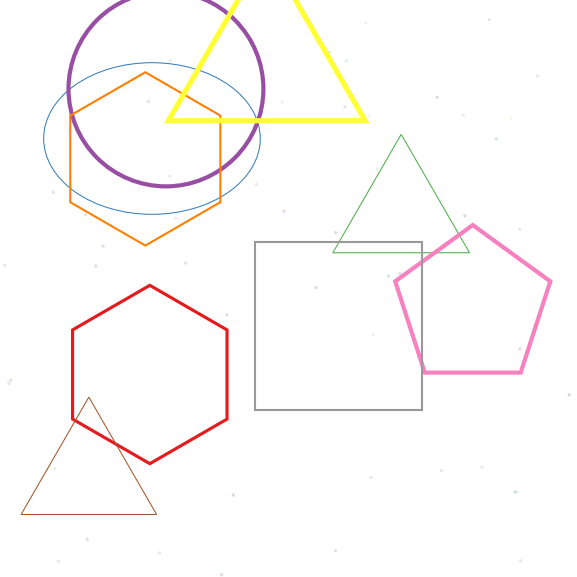[{"shape": "hexagon", "thickness": 1.5, "radius": 0.77, "center": [0.259, 0.351]}, {"shape": "oval", "thickness": 0.5, "radius": 0.94, "center": [0.263, 0.759]}, {"shape": "triangle", "thickness": 0.5, "radius": 0.68, "center": [0.695, 0.63]}, {"shape": "circle", "thickness": 2, "radius": 0.84, "center": [0.287, 0.845]}, {"shape": "hexagon", "thickness": 1, "radius": 0.75, "center": [0.252, 0.724]}, {"shape": "triangle", "thickness": 2.5, "radius": 0.98, "center": [0.462, 0.888]}, {"shape": "triangle", "thickness": 0.5, "radius": 0.68, "center": [0.154, 0.176]}, {"shape": "pentagon", "thickness": 2, "radius": 0.71, "center": [0.819, 0.468]}, {"shape": "square", "thickness": 1, "radius": 0.73, "center": [0.586, 0.434]}]